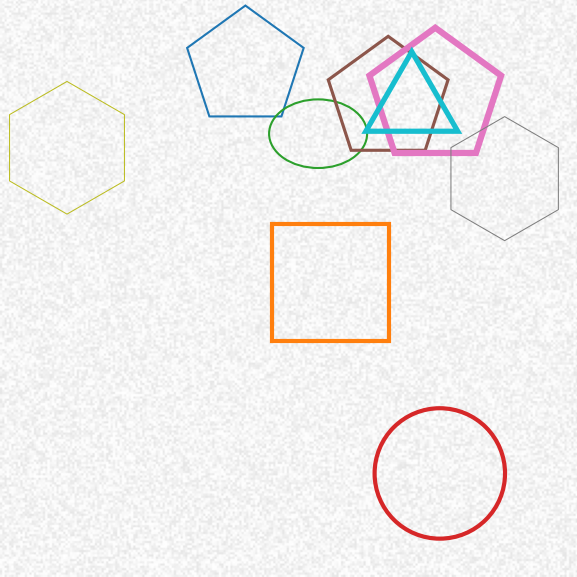[{"shape": "pentagon", "thickness": 1, "radius": 0.53, "center": [0.425, 0.883]}, {"shape": "square", "thickness": 2, "radius": 0.51, "center": [0.573, 0.511]}, {"shape": "oval", "thickness": 1, "radius": 0.42, "center": [0.551, 0.768]}, {"shape": "circle", "thickness": 2, "radius": 0.56, "center": [0.762, 0.179]}, {"shape": "pentagon", "thickness": 1.5, "radius": 0.55, "center": [0.672, 0.827]}, {"shape": "pentagon", "thickness": 3, "radius": 0.6, "center": [0.754, 0.831]}, {"shape": "hexagon", "thickness": 0.5, "radius": 0.54, "center": [0.874, 0.69]}, {"shape": "hexagon", "thickness": 0.5, "radius": 0.57, "center": [0.116, 0.743]}, {"shape": "triangle", "thickness": 2.5, "radius": 0.46, "center": [0.713, 0.818]}]